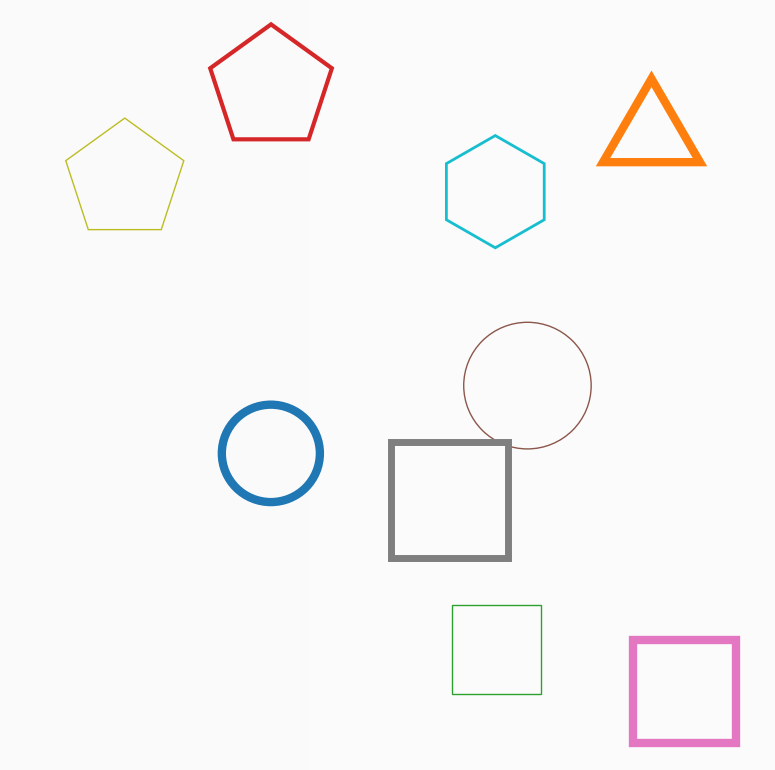[{"shape": "circle", "thickness": 3, "radius": 0.32, "center": [0.35, 0.411]}, {"shape": "triangle", "thickness": 3, "radius": 0.36, "center": [0.841, 0.825]}, {"shape": "square", "thickness": 0.5, "radius": 0.29, "center": [0.641, 0.157]}, {"shape": "pentagon", "thickness": 1.5, "radius": 0.41, "center": [0.35, 0.886]}, {"shape": "circle", "thickness": 0.5, "radius": 0.41, "center": [0.681, 0.499]}, {"shape": "square", "thickness": 3, "radius": 0.33, "center": [0.883, 0.102]}, {"shape": "square", "thickness": 2.5, "radius": 0.38, "center": [0.58, 0.351]}, {"shape": "pentagon", "thickness": 0.5, "radius": 0.4, "center": [0.161, 0.767]}, {"shape": "hexagon", "thickness": 1, "radius": 0.36, "center": [0.639, 0.751]}]